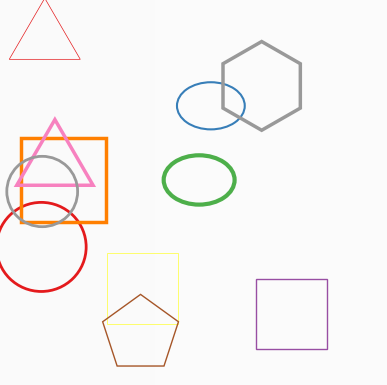[{"shape": "triangle", "thickness": 0.5, "radius": 0.53, "center": [0.116, 0.899]}, {"shape": "circle", "thickness": 2, "radius": 0.58, "center": [0.107, 0.359]}, {"shape": "oval", "thickness": 1.5, "radius": 0.44, "center": [0.544, 0.725]}, {"shape": "oval", "thickness": 3, "radius": 0.46, "center": [0.514, 0.533]}, {"shape": "square", "thickness": 1, "radius": 0.46, "center": [0.752, 0.185]}, {"shape": "square", "thickness": 2.5, "radius": 0.55, "center": [0.164, 0.532]}, {"shape": "square", "thickness": 0.5, "radius": 0.46, "center": [0.368, 0.251]}, {"shape": "pentagon", "thickness": 1, "radius": 0.51, "center": [0.363, 0.132]}, {"shape": "triangle", "thickness": 2.5, "radius": 0.57, "center": [0.142, 0.576]}, {"shape": "hexagon", "thickness": 2.5, "radius": 0.58, "center": [0.675, 0.777]}, {"shape": "circle", "thickness": 2, "radius": 0.46, "center": [0.109, 0.503]}]